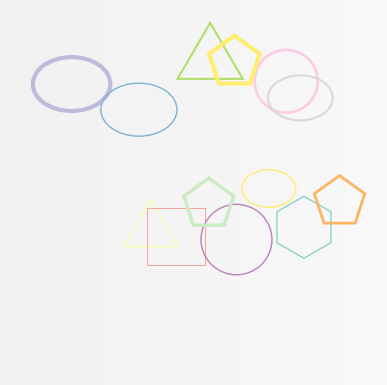[{"shape": "hexagon", "thickness": 1, "radius": 0.4, "center": [0.784, 0.41]}, {"shape": "triangle", "thickness": 1, "radius": 0.4, "center": [0.39, 0.4]}, {"shape": "oval", "thickness": 3, "radius": 0.5, "center": [0.185, 0.782]}, {"shape": "square", "thickness": 0.5, "radius": 0.37, "center": [0.454, 0.385]}, {"shape": "oval", "thickness": 1, "radius": 0.49, "center": [0.358, 0.715]}, {"shape": "pentagon", "thickness": 2, "radius": 0.34, "center": [0.876, 0.476]}, {"shape": "triangle", "thickness": 1.5, "radius": 0.48, "center": [0.542, 0.844]}, {"shape": "circle", "thickness": 2, "radius": 0.41, "center": [0.738, 0.789]}, {"shape": "oval", "thickness": 1.5, "radius": 0.42, "center": [0.775, 0.746]}, {"shape": "circle", "thickness": 1, "radius": 0.46, "center": [0.61, 0.378]}, {"shape": "pentagon", "thickness": 2.5, "radius": 0.34, "center": [0.539, 0.47]}, {"shape": "oval", "thickness": 1, "radius": 0.35, "center": [0.694, 0.51]}, {"shape": "pentagon", "thickness": 3, "radius": 0.34, "center": [0.605, 0.839]}]